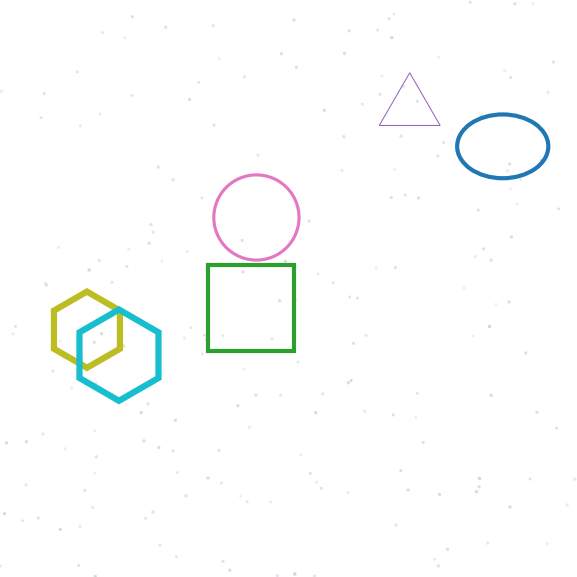[{"shape": "oval", "thickness": 2, "radius": 0.39, "center": [0.871, 0.746]}, {"shape": "square", "thickness": 2, "radius": 0.37, "center": [0.435, 0.465]}, {"shape": "triangle", "thickness": 0.5, "radius": 0.3, "center": [0.709, 0.812]}, {"shape": "circle", "thickness": 1.5, "radius": 0.37, "center": [0.444, 0.623]}, {"shape": "hexagon", "thickness": 3, "radius": 0.33, "center": [0.151, 0.428]}, {"shape": "hexagon", "thickness": 3, "radius": 0.4, "center": [0.206, 0.384]}]